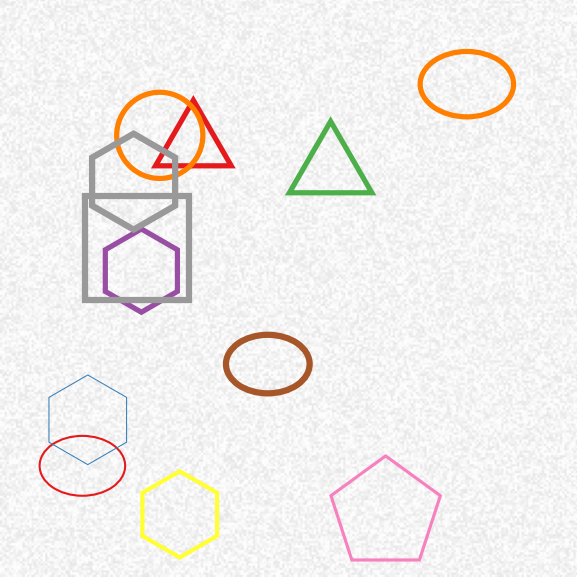[{"shape": "triangle", "thickness": 2.5, "radius": 0.38, "center": [0.335, 0.75]}, {"shape": "oval", "thickness": 1, "radius": 0.37, "center": [0.143, 0.193]}, {"shape": "hexagon", "thickness": 0.5, "radius": 0.39, "center": [0.152, 0.272]}, {"shape": "triangle", "thickness": 2.5, "radius": 0.41, "center": [0.573, 0.707]}, {"shape": "hexagon", "thickness": 2.5, "radius": 0.36, "center": [0.245, 0.531]}, {"shape": "oval", "thickness": 2.5, "radius": 0.4, "center": [0.808, 0.853]}, {"shape": "circle", "thickness": 2.5, "radius": 0.37, "center": [0.277, 0.765]}, {"shape": "hexagon", "thickness": 2, "radius": 0.37, "center": [0.311, 0.108]}, {"shape": "oval", "thickness": 3, "radius": 0.36, "center": [0.464, 0.369]}, {"shape": "pentagon", "thickness": 1.5, "radius": 0.5, "center": [0.668, 0.11]}, {"shape": "square", "thickness": 3, "radius": 0.45, "center": [0.237, 0.57]}, {"shape": "hexagon", "thickness": 3, "radius": 0.42, "center": [0.231, 0.685]}]